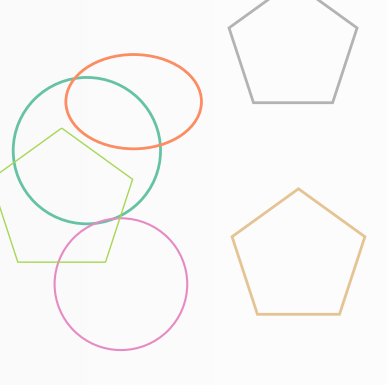[{"shape": "circle", "thickness": 2, "radius": 0.95, "center": [0.224, 0.609]}, {"shape": "oval", "thickness": 2, "radius": 0.87, "center": [0.345, 0.736]}, {"shape": "circle", "thickness": 1.5, "radius": 0.86, "center": [0.312, 0.262]}, {"shape": "pentagon", "thickness": 1, "radius": 0.96, "center": [0.159, 0.475]}, {"shape": "pentagon", "thickness": 2, "radius": 0.9, "center": [0.77, 0.329]}, {"shape": "pentagon", "thickness": 2, "radius": 0.87, "center": [0.756, 0.874]}]